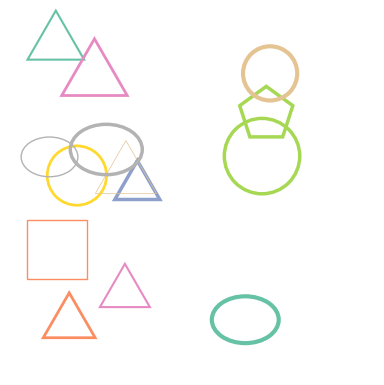[{"shape": "oval", "thickness": 3, "radius": 0.43, "center": [0.637, 0.17]}, {"shape": "triangle", "thickness": 1.5, "radius": 0.42, "center": [0.145, 0.887]}, {"shape": "triangle", "thickness": 2, "radius": 0.39, "center": [0.18, 0.162]}, {"shape": "square", "thickness": 1, "radius": 0.39, "center": [0.148, 0.351]}, {"shape": "triangle", "thickness": 2.5, "radius": 0.34, "center": [0.357, 0.516]}, {"shape": "triangle", "thickness": 2, "radius": 0.49, "center": [0.245, 0.801]}, {"shape": "triangle", "thickness": 1.5, "radius": 0.37, "center": [0.324, 0.24]}, {"shape": "circle", "thickness": 2.5, "radius": 0.49, "center": [0.681, 0.595]}, {"shape": "pentagon", "thickness": 2.5, "radius": 0.36, "center": [0.692, 0.703]}, {"shape": "circle", "thickness": 2, "radius": 0.39, "center": [0.2, 0.544]}, {"shape": "circle", "thickness": 3, "radius": 0.35, "center": [0.702, 0.809]}, {"shape": "triangle", "thickness": 0.5, "radius": 0.46, "center": [0.327, 0.543]}, {"shape": "oval", "thickness": 1, "radius": 0.37, "center": [0.129, 0.592]}, {"shape": "oval", "thickness": 2.5, "radius": 0.47, "center": [0.276, 0.612]}]